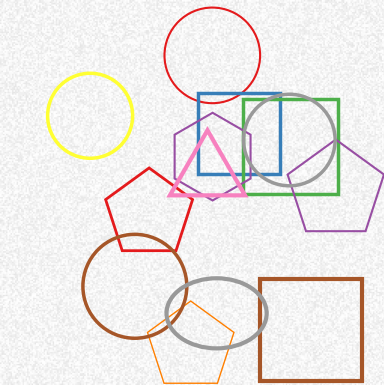[{"shape": "pentagon", "thickness": 2, "radius": 0.59, "center": [0.387, 0.445]}, {"shape": "circle", "thickness": 1.5, "radius": 0.62, "center": [0.551, 0.856]}, {"shape": "square", "thickness": 2.5, "radius": 0.53, "center": [0.621, 0.653]}, {"shape": "square", "thickness": 2.5, "radius": 0.62, "center": [0.754, 0.619]}, {"shape": "hexagon", "thickness": 1.5, "radius": 0.57, "center": [0.552, 0.593]}, {"shape": "pentagon", "thickness": 1.5, "radius": 0.66, "center": [0.872, 0.506]}, {"shape": "pentagon", "thickness": 1, "radius": 0.59, "center": [0.495, 0.1]}, {"shape": "circle", "thickness": 2.5, "radius": 0.55, "center": [0.234, 0.699]}, {"shape": "circle", "thickness": 2.5, "radius": 0.67, "center": [0.35, 0.256]}, {"shape": "square", "thickness": 3, "radius": 0.66, "center": [0.809, 0.144]}, {"shape": "triangle", "thickness": 3, "radius": 0.56, "center": [0.539, 0.549]}, {"shape": "oval", "thickness": 3, "radius": 0.65, "center": [0.563, 0.186]}, {"shape": "circle", "thickness": 2.5, "radius": 0.59, "center": [0.752, 0.636]}]